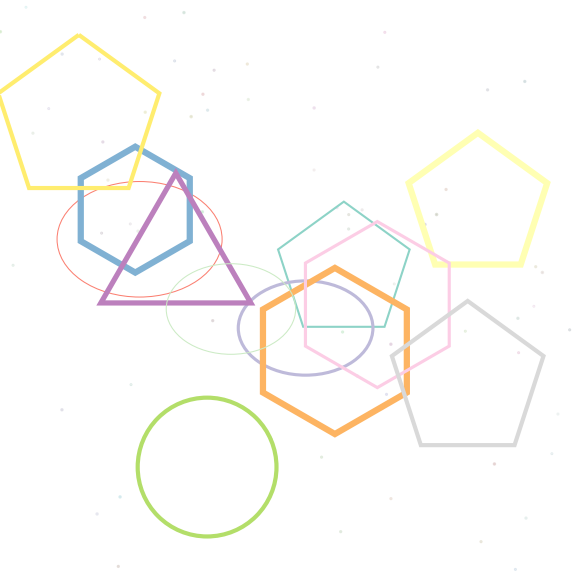[{"shape": "pentagon", "thickness": 1, "radius": 0.6, "center": [0.595, 0.53]}, {"shape": "pentagon", "thickness": 3, "radius": 0.63, "center": [0.828, 0.643]}, {"shape": "oval", "thickness": 1.5, "radius": 0.58, "center": [0.529, 0.431]}, {"shape": "oval", "thickness": 0.5, "radius": 0.71, "center": [0.242, 0.585]}, {"shape": "hexagon", "thickness": 3, "radius": 0.54, "center": [0.234, 0.636]}, {"shape": "hexagon", "thickness": 3, "radius": 0.72, "center": [0.58, 0.391]}, {"shape": "circle", "thickness": 2, "radius": 0.6, "center": [0.359, 0.19]}, {"shape": "hexagon", "thickness": 1.5, "radius": 0.72, "center": [0.653, 0.472]}, {"shape": "pentagon", "thickness": 2, "radius": 0.69, "center": [0.81, 0.34]}, {"shape": "triangle", "thickness": 2.5, "radius": 0.75, "center": [0.304, 0.55]}, {"shape": "oval", "thickness": 0.5, "radius": 0.56, "center": [0.4, 0.464]}, {"shape": "pentagon", "thickness": 2, "radius": 0.73, "center": [0.136, 0.792]}]